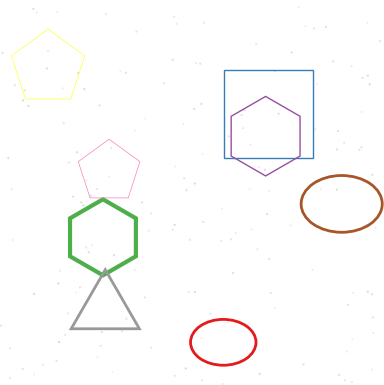[{"shape": "oval", "thickness": 2, "radius": 0.43, "center": [0.58, 0.111]}, {"shape": "square", "thickness": 1, "radius": 0.58, "center": [0.698, 0.704]}, {"shape": "hexagon", "thickness": 3, "radius": 0.49, "center": [0.267, 0.384]}, {"shape": "hexagon", "thickness": 1, "radius": 0.52, "center": [0.69, 0.646]}, {"shape": "pentagon", "thickness": 0.5, "radius": 0.5, "center": [0.125, 0.824]}, {"shape": "oval", "thickness": 2, "radius": 0.53, "center": [0.888, 0.47]}, {"shape": "pentagon", "thickness": 0.5, "radius": 0.42, "center": [0.283, 0.554]}, {"shape": "triangle", "thickness": 2, "radius": 0.51, "center": [0.273, 0.197]}]